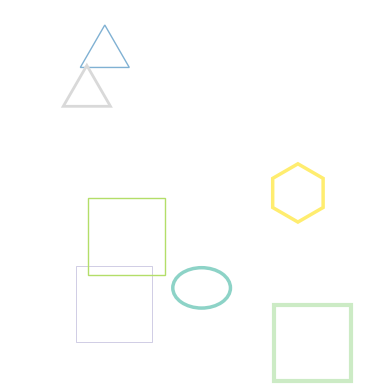[{"shape": "oval", "thickness": 2.5, "radius": 0.37, "center": [0.524, 0.252]}, {"shape": "square", "thickness": 0.5, "radius": 0.49, "center": [0.297, 0.21]}, {"shape": "triangle", "thickness": 1, "radius": 0.37, "center": [0.272, 0.862]}, {"shape": "square", "thickness": 1, "radius": 0.5, "center": [0.328, 0.386]}, {"shape": "triangle", "thickness": 2, "radius": 0.35, "center": [0.226, 0.759]}, {"shape": "square", "thickness": 3, "radius": 0.5, "center": [0.812, 0.109]}, {"shape": "hexagon", "thickness": 2.5, "radius": 0.38, "center": [0.774, 0.499]}]